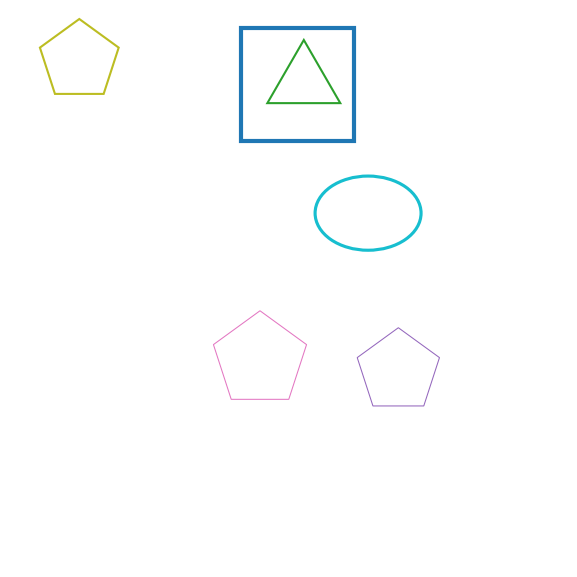[{"shape": "square", "thickness": 2, "radius": 0.49, "center": [0.515, 0.853]}, {"shape": "triangle", "thickness": 1, "radius": 0.36, "center": [0.526, 0.857]}, {"shape": "pentagon", "thickness": 0.5, "radius": 0.37, "center": [0.69, 0.357]}, {"shape": "pentagon", "thickness": 0.5, "radius": 0.42, "center": [0.45, 0.376]}, {"shape": "pentagon", "thickness": 1, "radius": 0.36, "center": [0.137, 0.895]}, {"shape": "oval", "thickness": 1.5, "radius": 0.46, "center": [0.637, 0.63]}]